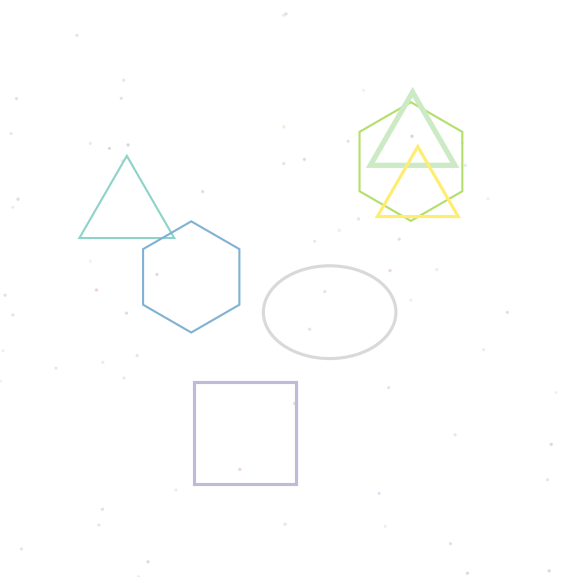[{"shape": "triangle", "thickness": 1, "radius": 0.47, "center": [0.22, 0.634]}, {"shape": "square", "thickness": 1.5, "radius": 0.44, "center": [0.424, 0.25]}, {"shape": "hexagon", "thickness": 1, "radius": 0.48, "center": [0.331, 0.52]}, {"shape": "hexagon", "thickness": 1, "radius": 0.51, "center": [0.712, 0.719]}, {"shape": "oval", "thickness": 1.5, "radius": 0.57, "center": [0.571, 0.459]}, {"shape": "triangle", "thickness": 2.5, "radius": 0.42, "center": [0.714, 0.755]}, {"shape": "triangle", "thickness": 1.5, "radius": 0.4, "center": [0.723, 0.665]}]